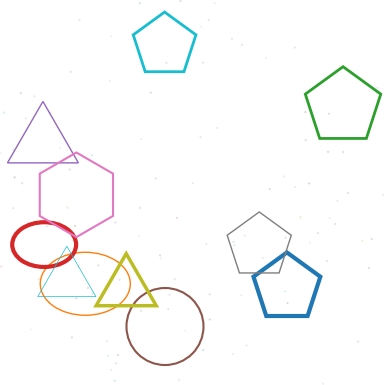[{"shape": "pentagon", "thickness": 3, "radius": 0.46, "center": [0.745, 0.253]}, {"shape": "oval", "thickness": 1, "radius": 0.58, "center": [0.222, 0.263]}, {"shape": "pentagon", "thickness": 2, "radius": 0.52, "center": [0.891, 0.724]}, {"shape": "oval", "thickness": 3, "radius": 0.41, "center": [0.115, 0.365]}, {"shape": "triangle", "thickness": 1, "radius": 0.53, "center": [0.111, 0.63]}, {"shape": "circle", "thickness": 1.5, "radius": 0.5, "center": [0.429, 0.152]}, {"shape": "hexagon", "thickness": 1.5, "radius": 0.55, "center": [0.198, 0.494]}, {"shape": "pentagon", "thickness": 1, "radius": 0.44, "center": [0.673, 0.362]}, {"shape": "triangle", "thickness": 2.5, "radius": 0.45, "center": [0.328, 0.251]}, {"shape": "triangle", "thickness": 0.5, "radius": 0.44, "center": [0.174, 0.273]}, {"shape": "pentagon", "thickness": 2, "radius": 0.43, "center": [0.428, 0.883]}]